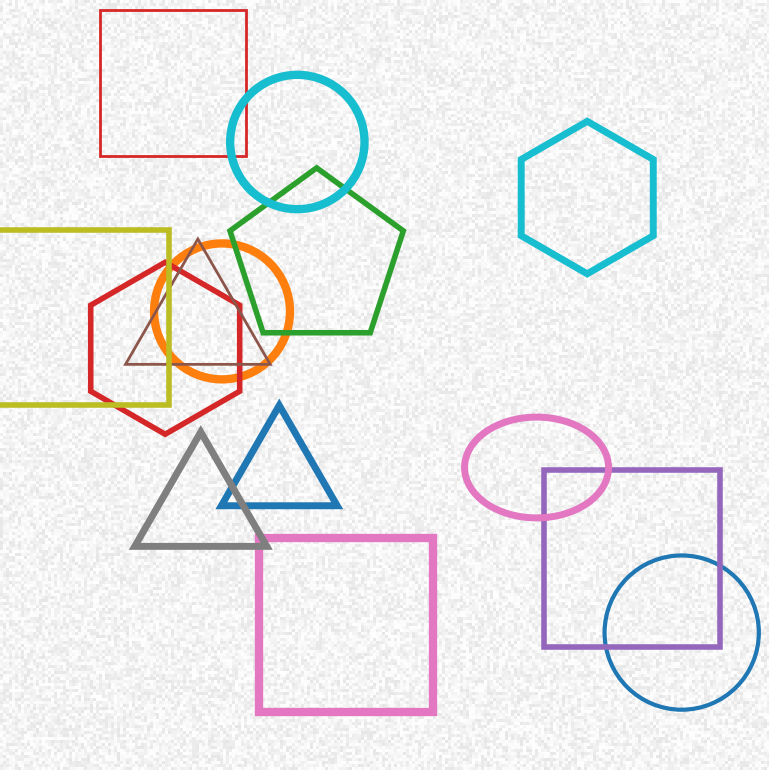[{"shape": "circle", "thickness": 1.5, "radius": 0.5, "center": [0.885, 0.178]}, {"shape": "triangle", "thickness": 2.5, "radius": 0.43, "center": [0.363, 0.387]}, {"shape": "circle", "thickness": 3, "radius": 0.44, "center": [0.288, 0.596]}, {"shape": "pentagon", "thickness": 2, "radius": 0.59, "center": [0.411, 0.664]}, {"shape": "hexagon", "thickness": 2, "radius": 0.56, "center": [0.215, 0.548]}, {"shape": "square", "thickness": 1, "radius": 0.47, "center": [0.224, 0.892]}, {"shape": "square", "thickness": 2, "radius": 0.57, "center": [0.821, 0.275]}, {"shape": "triangle", "thickness": 1, "radius": 0.54, "center": [0.257, 0.581]}, {"shape": "oval", "thickness": 2.5, "radius": 0.47, "center": [0.697, 0.393]}, {"shape": "square", "thickness": 3, "radius": 0.56, "center": [0.449, 0.188]}, {"shape": "triangle", "thickness": 2.5, "radius": 0.49, "center": [0.261, 0.34]}, {"shape": "square", "thickness": 2, "radius": 0.57, "center": [0.106, 0.588]}, {"shape": "hexagon", "thickness": 2.5, "radius": 0.5, "center": [0.763, 0.743]}, {"shape": "circle", "thickness": 3, "radius": 0.44, "center": [0.386, 0.816]}]